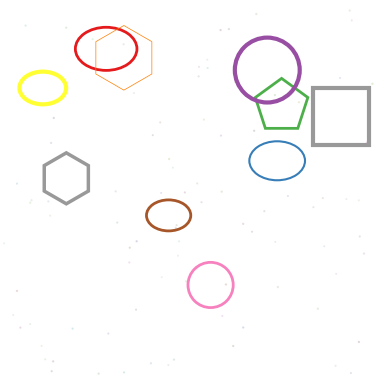[{"shape": "oval", "thickness": 2, "radius": 0.4, "center": [0.276, 0.873]}, {"shape": "oval", "thickness": 1.5, "radius": 0.36, "center": [0.72, 0.582]}, {"shape": "pentagon", "thickness": 2, "radius": 0.36, "center": [0.731, 0.725]}, {"shape": "circle", "thickness": 3, "radius": 0.42, "center": [0.694, 0.818]}, {"shape": "hexagon", "thickness": 0.5, "radius": 0.42, "center": [0.322, 0.85]}, {"shape": "oval", "thickness": 3, "radius": 0.3, "center": [0.111, 0.771]}, {"shape": "oval", "thickness": 2, "radius": 0.29, "center": [0.438, 0.441]}, {"shape": "circle", "thickness": 2, "radius": 0.29, "center": [0.547, 0.26]}, {"shape": "hexagon", "thickness": 2.5, "radius": 0.33, "center": [0.172, 0.537]}, {"shape": "square", "thickness": 3, "radius": 0.37, "center": [0.885, 0.698]}]